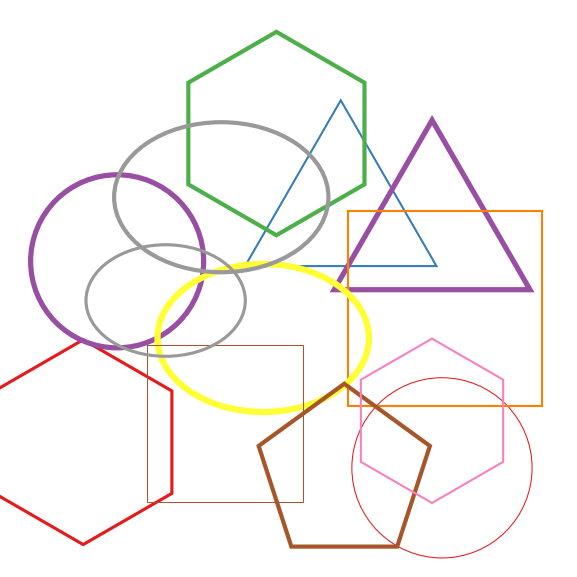[{"shape": "circle", "thickness": 0.5, "radius": 0.78, "center": [0.765, 0.189]}, {"shape": "hexagon", "thickness": 1.5, "radius": 0.89, "center": [0.144, 0.234]}, {"shape": "triangle", "thickness": 1, "radius": 0.96, "center": [0.59, 0.634]}, {"shape": "hexagon", "thickness": 2, "radius": 0.88, "center": [0.479, 0.768]}, {"shape": "triangle", "thickness": 2.5, "radius": 0.98, "center": [0.748, 0.595]}, {"shape": "circle", "thickness": 2.5, "radius": 0.75, "center": [0.203, 0.547]}, {"shape": "square", "thickness": 1, "radius": 0.84, "center": [0.771, 0.465]}, {"shape": "oval", "thickness": 3, "radius": 0.92, "center": [0.456, 0.414]}, {"shape": "pentagon", "thickness": 2, "radius": 0.78, "center": [0.596, 0.179]}, {"shape": "square", "thickness": 0.5, "radius": 0.68, "center": [0.39, 0.266]}, {"shape": "hexagon", "thickness": 1, "radius": 0.71, "center": [0.748, 0.271]}, {"shape": "oval", "thickness": 1.5, "radius": 0.69, "center": [0.287, 0.479]}, {"shape": "oval", "thickness": 2, "radius": 0.93, "center": [0.383, 0.658]}]